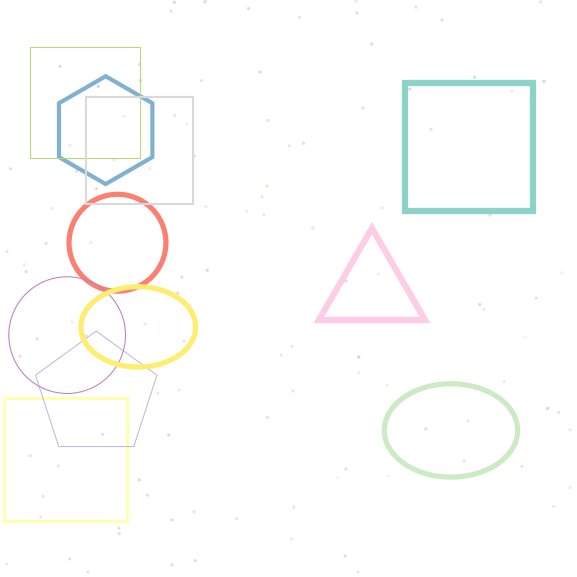[{"shape": "square", "thickness": 3, "radius": 0.55, "center": [0.812, 0.744]}, {"shape": "square", "thickness": 1.5, "radius": 0.53, "center": [0.113, 0.203]}, {"shape": "pentagon", "thickness": 0.5, "radius": 0.55, "center": [0.167, 0.315]}, {"shape": "circle", "thickness": 2.5, "radius": 0.42, "center": [0.203, 0.579]}, {"shape": "hexagon", "thickness": 2, "radius": 0.47, "center": [0.183, 0.774]}, {"shape": "square", "thickness": 0.5, "radius": 0.48, "center": [0.147, 0.821]}, {"shape": "triangle", "thickness": 3, "radius": 0.53, "center": [0.644, 0.498]}, {"shape": "square", "thickness": 1, "radius": 0.46, "center": [0.242, 0.738]}, {"shape": "circle", "thickness": 0.5, "radius": 0.51, "center": [0.116, 0.419]}, {"shape": "oval", "thickness": 2.5, "radius": 0.58, "center": [0.781, 0.254]}, {"shape": "oval", "thickness": 2.5, "radius": 0.5, "center": [0.239, 0.433]}]